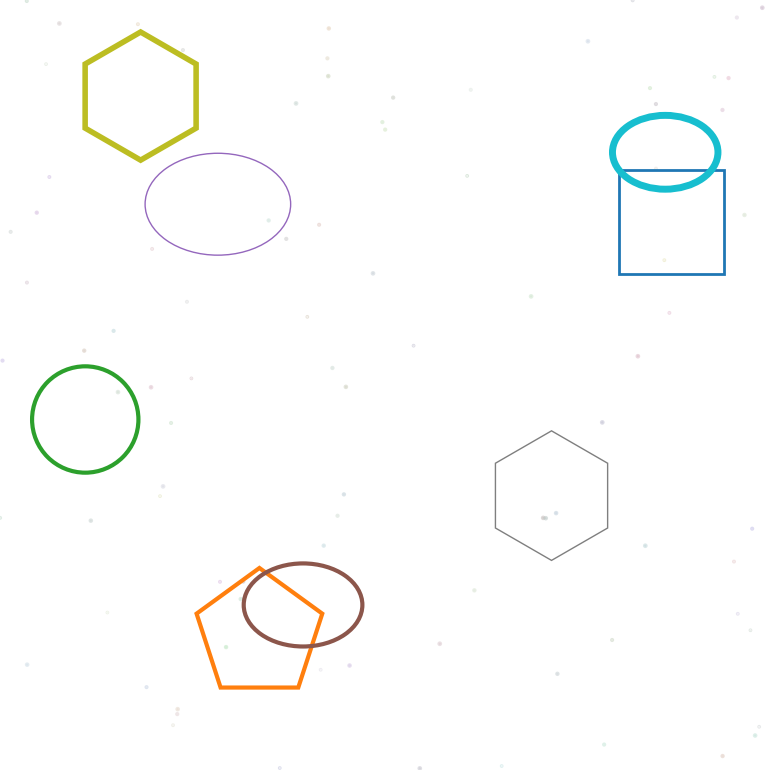[{"shape": "square", "thickness": 1, "radius": 0.34, "center": [0.872, 0.712]}, {"shape": "pentagon", "thickness": 1.5, "radius": 0.43, "center": [0.337, 0.177]}, {"shape": "circle", "thickness": 1.5, "radius": 0.35, "center": [0.111, 0.455]}, {"shape": "oval", "thickness": 0.5, "radius": 0.47, "center": [0.283, 0.735]}, {"shape": "oval", "thickness": 1.5, "radius": 0.39, "center": [0.394, 0.214]}, {"shape": "hexagon", "thickness": 0.5, "radius": 0.42, "center": [0.716, 0.356]}, {"shape": "hexagon", "thickness": 2, "radius": 0.42, "center": [0.183, 0.875]}, {"shape": "oval", "thickness": 2.5, "radius": 0.34, "center": [0.864, 0.802]}]